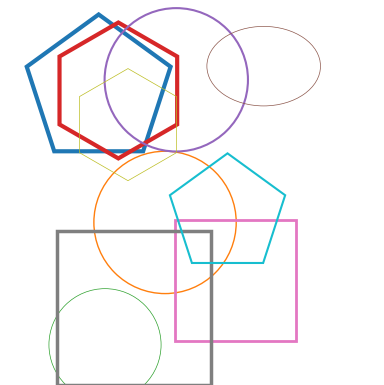[{"shape": "pentagon", "thickness": 3, "radius": 0.98, "center": [0.256, 0.766]}, {"shape": "circle", "thickness": 1, "radius": 0.92, "center": [0.429, 0.422]}, {"shape": "circle", "thickness": 0.5, "radius": 0.73, "center": [0.273, 0.105]}, {"shape": "hexagon", "thickness": 3, "radius": 0.88, "center": [0.307, 0.765]}, {"shape": "circle", "thickness": 1.5, "radius": 0.93, "center": [0.458, 0.793]}, {"shape": "oval", "thickness": 0.5, "radius": 0.74, "center": [0.685, 0.828]}, {"shape": "square", "thickness": 2, "radius": 0.79, "center": [0.611, 0.272]}, {"shape": "square", "thickness": 2.5, "radius": 1.0, "center": [0.349, 0.199]}, {"shape": "hexagon", "thickness": 0.5, "radius": 0.73, "center": [0.332, 0.676]}, {"shape": "pentagon", "thickness": 1.5, "radius": 0.79, "center": [0.591, 0.444]}]